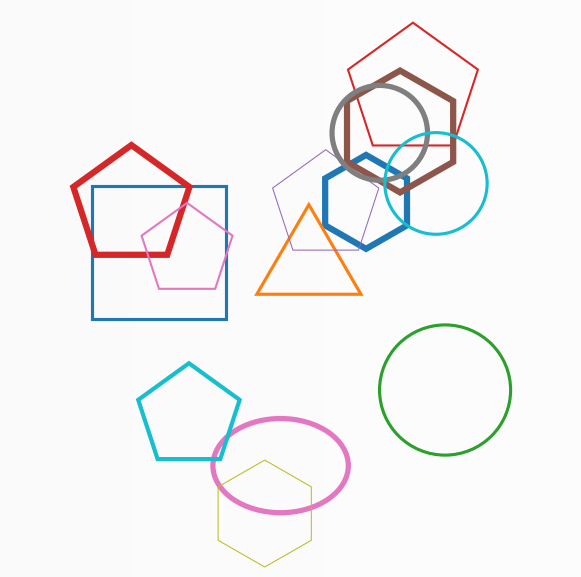[{"shape": "square", "thickness": 1.5, "radius": 0.57, "center": [0.273, 0.562]}, {"shape": "hexagon", "thickness": 3, "radius": 0.41, "center": [0.63, 0.65]}, {"shape": "triangle", "thickness": 1.5, "radius": 0.52, "center": [0.531, 0.541]}, {"shape": "circle", "thickness": 1.5, "radius": 0.56, "center": [0.766, 0.324]}, {"shape": "pentagon", "thickness": 3, "radius": 0.53, "center": [0.226, 0.643]}, {"shape": "pentagon", "thickness": 1, "radius": 0.59, "center": [0.71, 0.842]}, {"shape": "pentagon", "thickness": 0.5, "radius": 0.48, "center": [0.56, 0.644]}, {"shape": "hexagon", "thickness": 3, "radius": 0.53, "center": [0.688, 0.771]}, {"shape": "pentagon", "thickness": 1, "radius": 0.41, "center": [0.322, 0.566]}, {"shape": "oval", "thickness": 2.5, "radius": 0.58, "center": [0.483, 0.193]}, {"shape": "circle", "thickness": 2.5, "radius": 0.41, "center": [0.653, 0.769]}, {"shape": "hexagon", "thickness": 0.5, "radius": 0.46, "center": [0.455, 0.11]}, {"shape": "circle", "thickness": 1.5, "radius": 0.44, "center": [0.75, 0.681]}, {"shape": "pentagon", "thickness": 2, "radius": 0.46, "center": [0.325, 0.278]}]